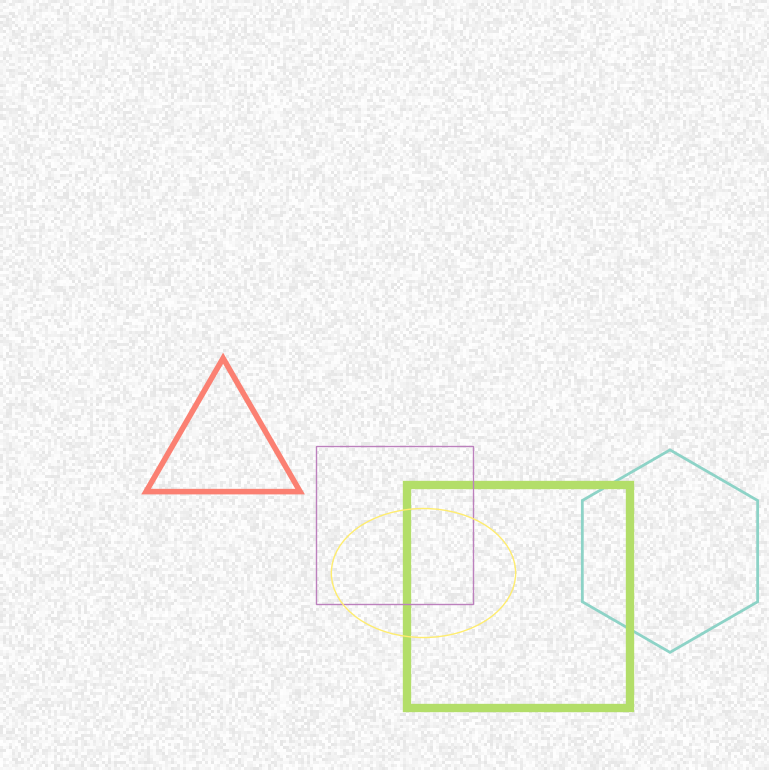[{"shape": "hexagon", "thickness": 1, "radius": 0.66, "center": [0.87, 0.284]}, {"shape": "triangle", "thickness": 2, "radius": 0.58, "center": [0.29, 0.419]}, {"shape": "square", "thickness": 3, "radius": 0.73, "center": [0.674, 0.226]}, {"shape": "square", "thickness": 0.5, "radius": 0.51, "center": [0.512, 0.318]}, {"shape": "oval", "thickness": 0.5, "radius": 0.6, "center": [0.55, 0.256]}]